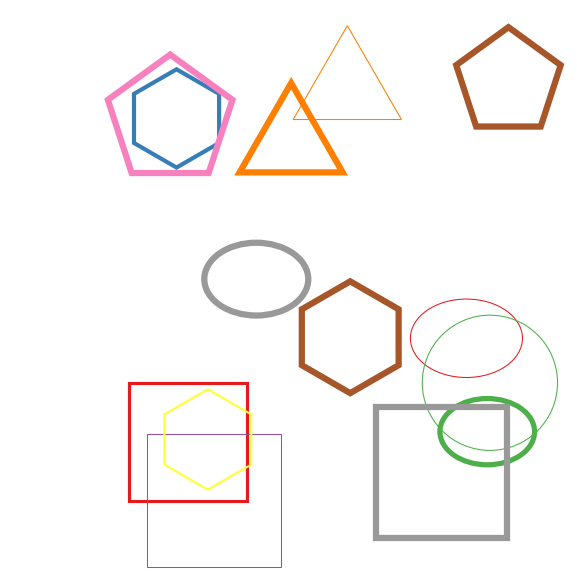[{"shape": "oval", "thickness": 0.5, "radius": 0.49, "center": [0.808, 0.413]}, {"shape": "square", "thickness": 1.5, "radius": 0.51, "center": [0.326, 0.233]}, {"shape": "hexagon", "thickness": 2, "radius": 0.43, "center": [0.306, 0.794]}, {"shape": "circle", "thickness": 0.5, "radius": 0.59, "center": [0.848, 0.336]}, {"shape": "oval", "thickness": 2.5, "radius": 0.41, "center": [0.844, 0.252]}, {"shape": "square", "thickness": 0.5, "radius": 0.58, "center": [0.37, 0.132]}, {"shape": "triangle", "thickness": 0.5, "radius": 0.54, "center": [0.601, 0.846]}, {"shape": "triangle", "thickness": 3, "radius": 0.52, "center": [0.504, 0.752]}, {"shape": "hexagon", "thickness": 1, "radius": 0.43, "center": [0.36, 0.238]}, {"shape": "pentagon", "thickness": 3, "radius": 0.48, "center": [0.88, 0.857]}, {"shape": "hexagon", "thickness": 3, "radius": 0.48, "center": [0.606, 0.415]}, {"shape": "pentagon", "thickness": 3, "radius": 0.57, "center": [0.295, 0.791]}, {"shape": "square", "thickness": 3, "radius": 0.57, "center": [0.764, 0.181]}, {"shape": "oval", "thickness": 3, "radius": 0.45, "center": [0.444, 0.516]}]